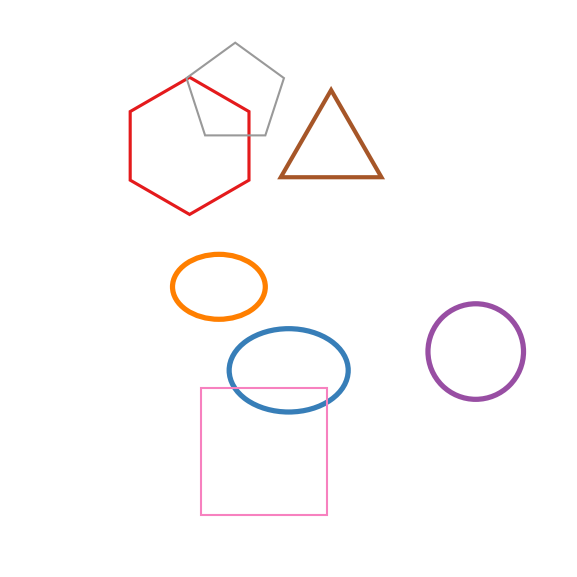[{"shape": "hexagon", "thickness": 1.5, "radius": 0.59, "center": [0.328, 0.747]}, {"shape": "oval", "thickness": 2.5, "radius": 0.52, "center": [0.5, 0.358]}, {"shape": "circle", "thickness": 2.5, "radius": 0.41, "center": [0.824, 0.39]}, {"shape": "oval", "thickness": 2.5, "radius": 0.4, "center": [0.379, 0.502]}, {"shape": "triangle", "thickness": 2, "radius": 0.5, "center": [0.573, 0.743]}, {"shape": "square", "thickness": 1, "radius": 0.55, "center": [0.457, 0.217]}, {"shape": "pentagon", "thickness": 1, "radius": 0.44, "center": [0.407, 0.836]}]